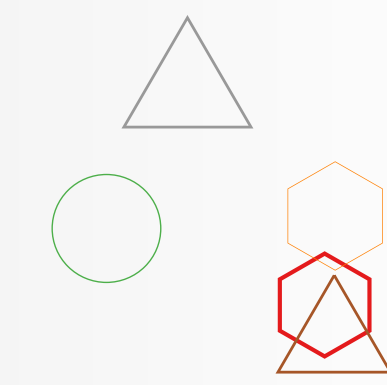[{"shape": "hexagon", "thickness": 3, "radius": 0.67, "center": [0.838, 0.208]}, {"shape": "circle", "thickness": 1, "radius": 0.7, "center": [0.275, 0.407]}, {"shape": "hexagon", "thickness": 0.5, "radius": 0.7, "center": [0.865, 0.439]}, {"shape": "triangle", "thickness": 2, "radius": 0.84, "center": [0.863, 0.117]}, {"shape": "triangle", "thickness": 2, "radius": 0.95, "center": [0.484, 0.765]}]